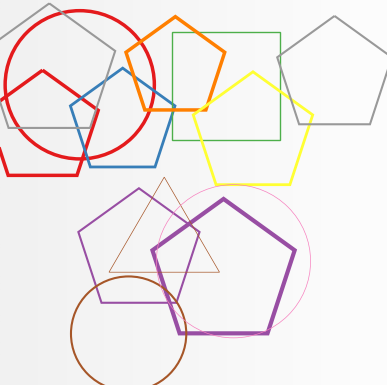[{"shape": "circle", "thickness": 2.5, "radius": 0.96, "center": [0.206, 0.78]}, {"shape": "pentagon", "thickness": 2.5, "radius": 0.76, "center": [0.11, 0.667]}, {"shape": "pentagon", "thickness": 2, "radius": 0.71, "center": [0.317, 0.681]}, {"shape": "square", "thickness": 1, "radius": 0.7, "center": [0.583, 0.776]}, {"shape": "pentagon", "thickness": 1.5, "radius": 0.82, "center": [0.359, 0.347]}, {"shape": "pentagon", "thickness": 3, "radius": 0.96, "center": [0.577, 0.29]}, {"shape": "pentagon", "thickness": 2.5, "radius": 0.67, "center": [0.453, 0.823]}, {"shape": "pentagon", "thickness": 2, "radius": 0.81, "center": [0.653, 0.651]}, {"shape": "triangle", "thickness": 0.5, "radius": 0.82, "center": [0.424, 0.375]}, {"shape": "circle", "thickness": 1.5, "radius": 0.74, "center": [0.332, 0.133]}, {"shape": "circle", "thickness": 0.5, "radius": 0.99, "center": [0.603, 0.321]}, {"shape": "pentagon", "thickness": 1.5, "radius": 0.89, "center": [0.127, 0.812]}, {"shape": "pentagon", "thickness": 1.5, "radius": 0.78, "center": [0.863, 0.803]}]